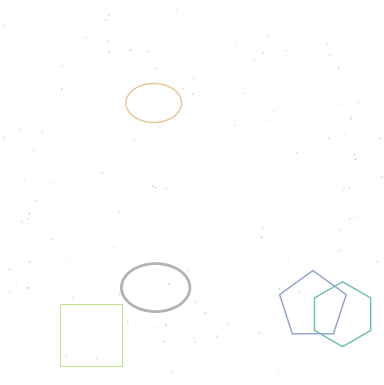[{"shape": "hexagon", "thickness": 1, "radius": 0.42, "center": [0.89, 0.184]}, {"shape": "pentagon", "thickness": 1, "radius": 0.45, "center": [0.813, 0.207]}, {"shape": "square", "thickness": 0.5, "radius": 0.4, "center": [0.237, 0.13]}, {"shape": "oval", "thickness": 1, "radius": 0.36, "center": [0.399, 0.732]}, {"shape": "oval", "thickness": 2, "radius": 0.45, "center": [0.404, 0.253]}]